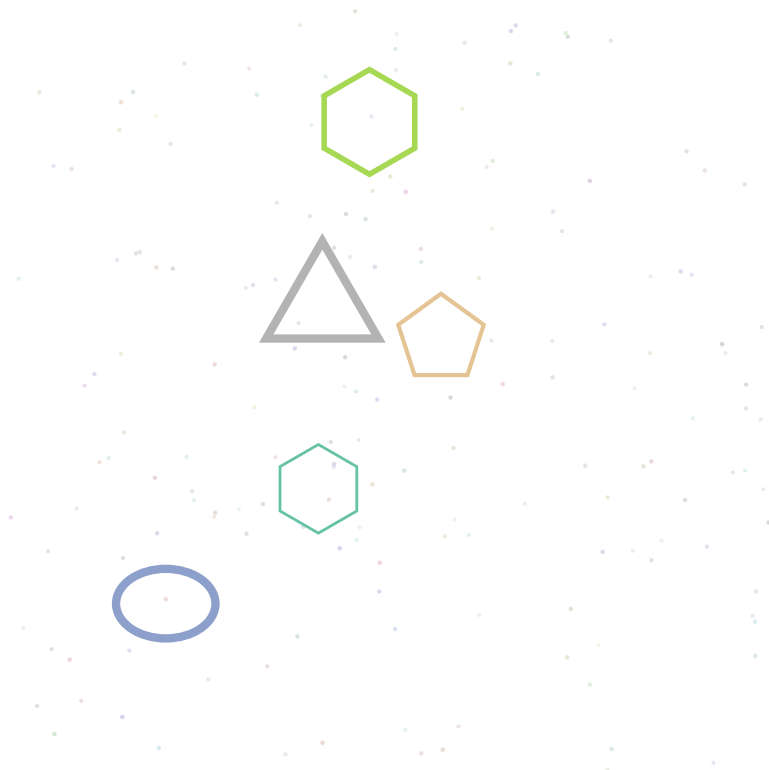[{"shape": "hexagon", "thickness": 1, "radius": 0.29, "center": [0.414, 0.365]}, {"shape": "oval", "thickness": 3, "radius": 0.32, "center": [0.215, 0.216]}, {"shape": "hexagon", "thickness": 2, "radius": 0.34, "center": [0.48, 0.842]}, {"shape": "pentagon", "thickness": 1.5, "radius": 0.29, "center": [0.573, 0.56]}, {"shape": "triangle", "thickness": 3, "radius": 0.42, "center": [0.419, 0.602]}]